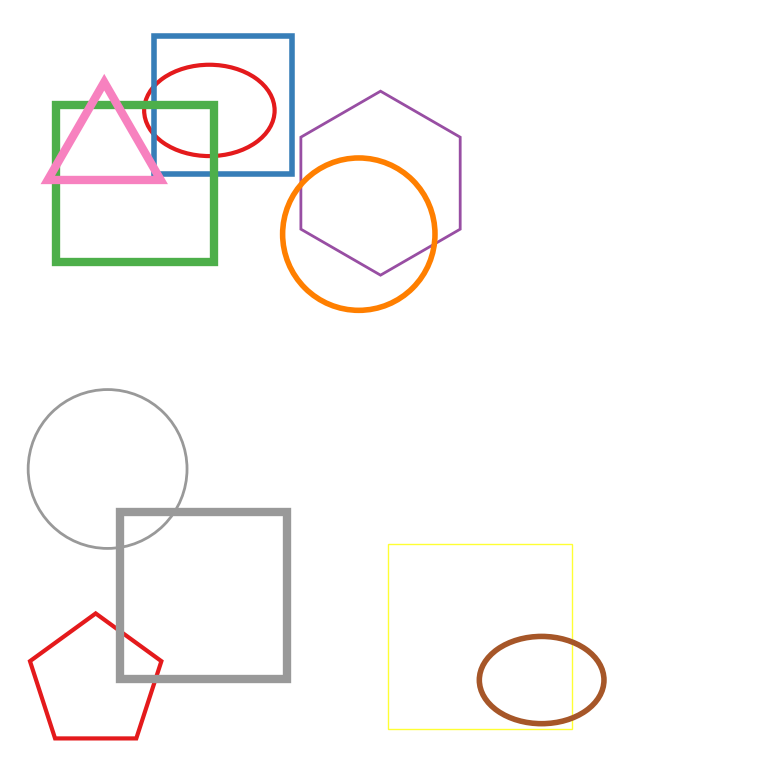[{"shape": "pentagon", "thickness": 1.5, "radius": 0.45, "center": [0.124, 0.114]}, {"shape": "oval", "thickness": 1.5, "radius": 0.42, "center": [0.272, 0.857]}, {"shape": "square", "thickness": 2, "radius": 0.45, "center": [0.289, 0.864]}, {"shape": "square", "thickness": 3, "radius": 0.51, "center": [0.175, 0.762]}, {"shape": "hexagon", "thickness": 1, "radius": 0.6, "center": [0.494, 0.762]}, {"shape": "circle", "thickness": 2, "radius": 0.49, "center": [0.466, 0.696]}, {"shape": "square", "thickness": 0.5, "radius": 0.6, "center": [0.624, 0.173]}, {"shape": "oval", "thickness": 2, "radius": 0.4, "center": [0.703, 0.117]}, {"shape": "triangle", "thickness": 3, "radius": 0.42, "center": [0.135, 0.809]}, {"shape": "circle", "thickness": 1, "radius": 0.52, "center": [0.14, 0.391]}, {"shape": "square", "thickness": 3, "radius": 0.54, "center": [0.264, 0.227]}]